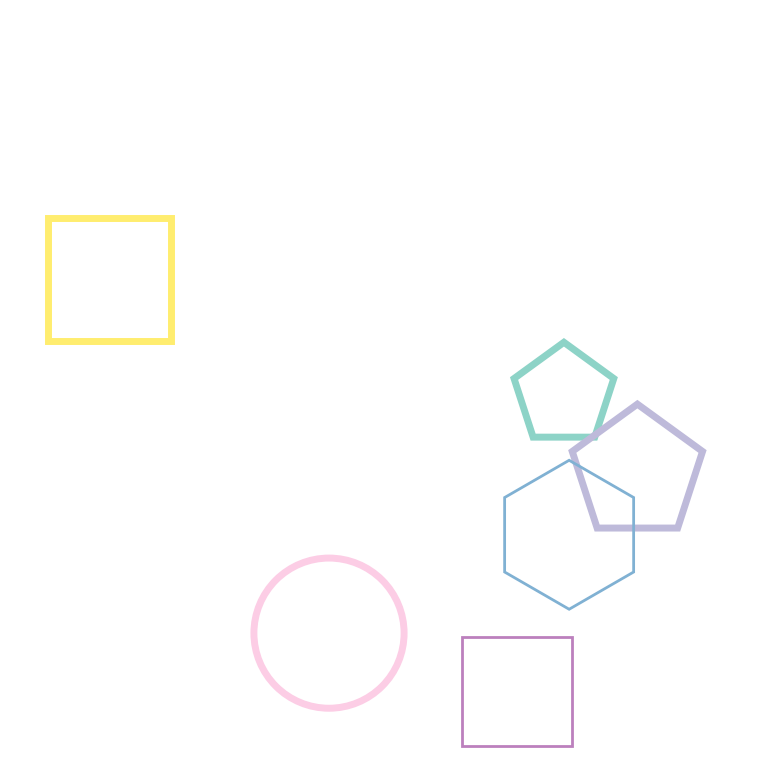[{"shape": "pentagon", "thickness": 2.5, "radius": 0.34, "center": [0.732, 0.487]}, {"shape": "pentagon", "thickness": 2.5, "radius": 0.44, "center": [0.828, 0.386]}, {"shape": "hexagon", "thickness": 1, "radius": 0.48, "center": [0.739, 0.305]}, {"shape": "circle", "thickness": 2.5, "radius": 0.49, "center": [0.427, 0.178]}, {"shape": "square", "thickness": 1, "radius": 0.36, "center": [0.672, 0.102]}, {"shape": "square", "thickness": 2.5, "radius": 0.4, "center": [0.143, 0.637]}]